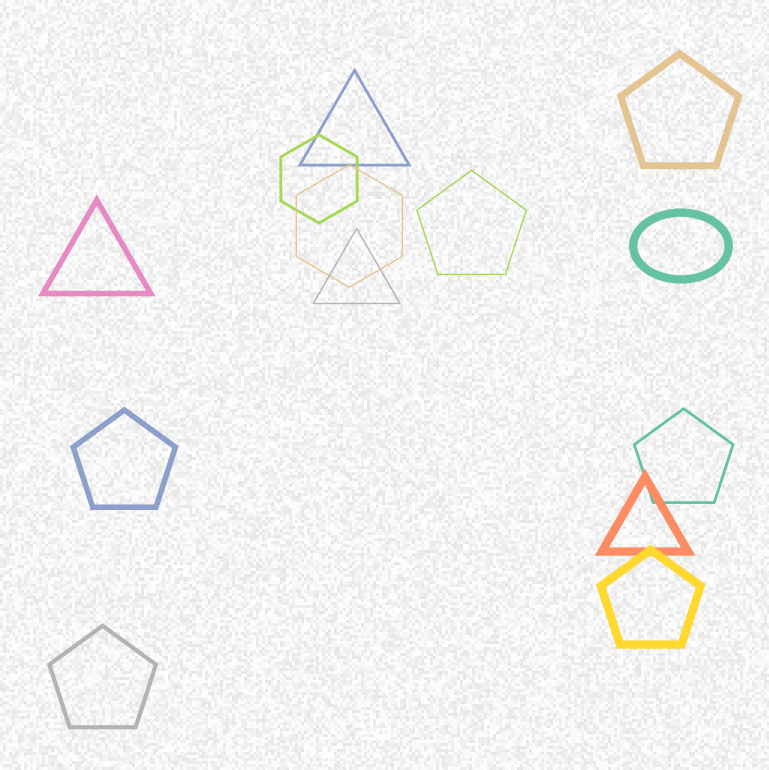[{"shape": "pentagon", "thickness": 1, "radius": 0.34, "center": [0.888, 0.402]}, {"shape": "oval", "thickness": 3, "radius": 0.31, "center": [0.884, 0.68]}, {"shape": "triangle", "thickness": 3, "radius": 0.32, "center": [0.838, 0.316]}, {"shape": "triangle", "thickness": 1, "radius": 0.41, "center": [0.46, 0.827]}, {"shape": "pentagon", "thickness": 2, "radius": 0.35, "center": [0.162, 0.398]}, {"shape": "triangle", "thickness": 2, "radius": 0.4, "center": [0.126, 0.659]}, {"shape": "hexagon", "thickness": 1, "radius": 0.29, "center": [0.414, 0.768]}, {"shape": "pentagon", "thickness": 0.5, "radius": 0.37, "center": [0.612, 0.704]}, {"shape": "pentagon", "thickness": 3, "radius": 0.34, "center": [0.845, 0.218]}, {"shape": "pentagon", "thickness": 2.5, "radius": 0.4, "center": [0.883, 0.85]}, {"shape": "hexagon", "thickness": 0.5, "radius": 0.4, "center": [0.454, 0.707]}, {"shape": "pentagon", "thickness": 1.5, "radius": 0.36, "center": [0.133, 0.114]}, {"shape": "triangle", "thickness": 0.5, "radius": 0.32, "center": [0.463, 0.638]}]